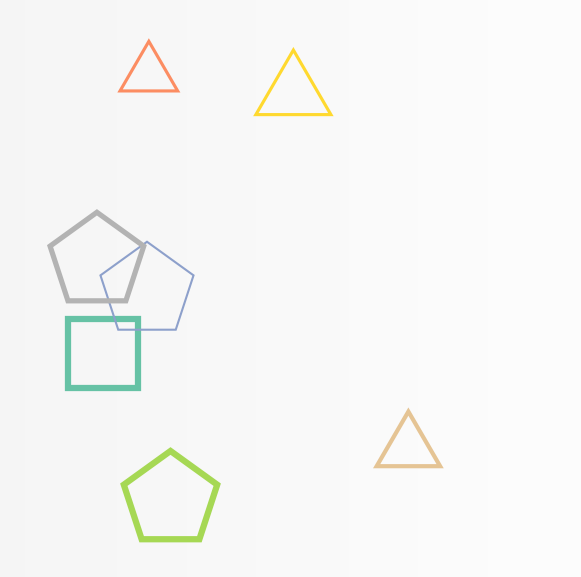[{"shape": "square", "thickness": 3, "radius": 0.3, "center": [0.177, 0.387]}, {"shape": "triangle", "thickness": 1.5, "radius": 0.29, "center": [0.256, 0.87]}, {"shape": "pentagon", "thickness": 1, "radius": 0.42, "center": [0.253, 0.496]}, {"shape": "pentagon", "thickness": 3, "radius": 0.42, "center": [0.293, 0.134]}, {"shape": "triangle", "thickness": 1.5, "radius": 0.37, "center": [0.505, 0.838]}, {"shape": "triangle", "thickness": 2, "radius": 0.32, "center": [0.703, 0.223]}, {"shape": "pentagon", "thickness": 2.5, "radius": 0.42, "center": [0.167, 0.547]}]